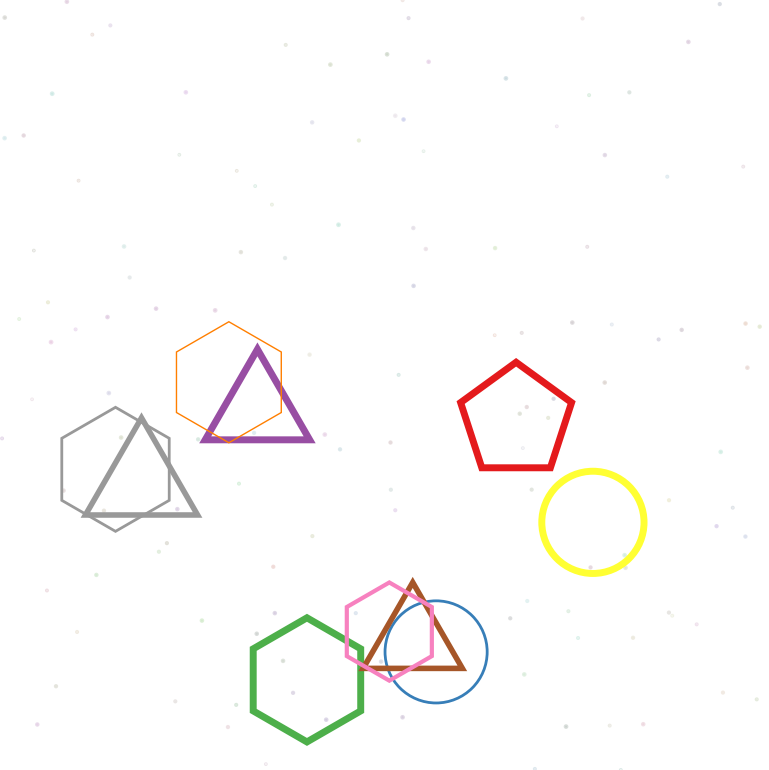[{"shape": "pentagon", "thickness": 2.5, "radius": 0.38, "center": [0.67, 0.454]}, {"shape": "circle", "thickness": 1, "radius": 0.33, "center": [0.566, 0.153]}, {"shape": "hexagon", "thickness": 2.5, "radius": 0.4, "center": [0.399, 0.117]}, {"shape": "triangle", "thickness": 2.5, "radius": 0.39, "center": [0.334, 0.468]}, {"shape": "hexagon", "thickness": 0.5, "radius": 0.39, "center": [0.297, 0.504]}, {"shape": "circle", "thickness": 2.5, "radius": 0.33, "center": [0.77, 0.322]}, {"shape": "triangle", "thickness": 2, "radius": 0.37, "center": [0.536, 0.169]}, {"shape": "hexagon", "thickness": 1.5, "radius": 0.32, "center": [0.506, 0.18]}, {"shape": "hexagon", "thickness": 1, "radius": 0.4, "center": [0.15, 0.39]}, {"shape": "triangle", "thickness": 2, "radius": 0.42, "center": [0.184, 0.373]}]